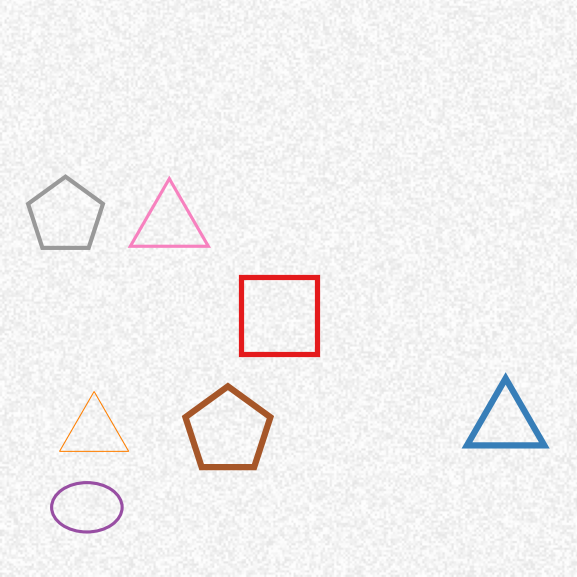[{"shape": "square", "thickness": 2.5, "radius": 0.33, "center": [0.483, 0.453]}, {"shape": "triangle", "thickness": 3, "radius": 0.39, "center": [0.876, 0.267]}, {"shape": "oval", "thickness": 1.5, "radius": 0.31, "center": [0.15, 0.121]}, {"shape": "triangle", "thickness": 0.5, "radius": 0.35, "center": [0.163, 0.252]}, {"shape": "pentagon", "thickness": 3, "radius": 0.39, "center": [0.395, 0.253]}, {"shape": "triangle", "thickness": 1.5, "radius": 0.39, "center": [0.293, 0.612]}, {"shape": "pentagon", "thickness": 2, "radius": 0.34, "center": [0.113, 0.625]}]